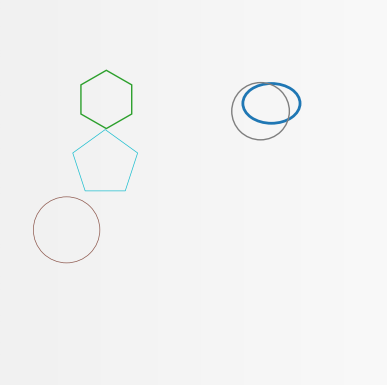[{"shape": "oval", "thickness": 2, "radius": 0.37, "center": [0.701, 0.731]}, {"shape": "hexagon", "thickness": 1, "radius": 0.38, "center": [0.274, 0.742]}, {"shape": "circle", "thickness": 0.5, "radius": 0.43, "center": [0.172, 0.403]}, {"shape": "circle", "thickness": 1, "radius": 0.37, "center": [0.672, 0.711]}, {"shape": "pentagon", "thickness": 0.5, "radius": 0.44, "center": [0.271, 0.575]}]